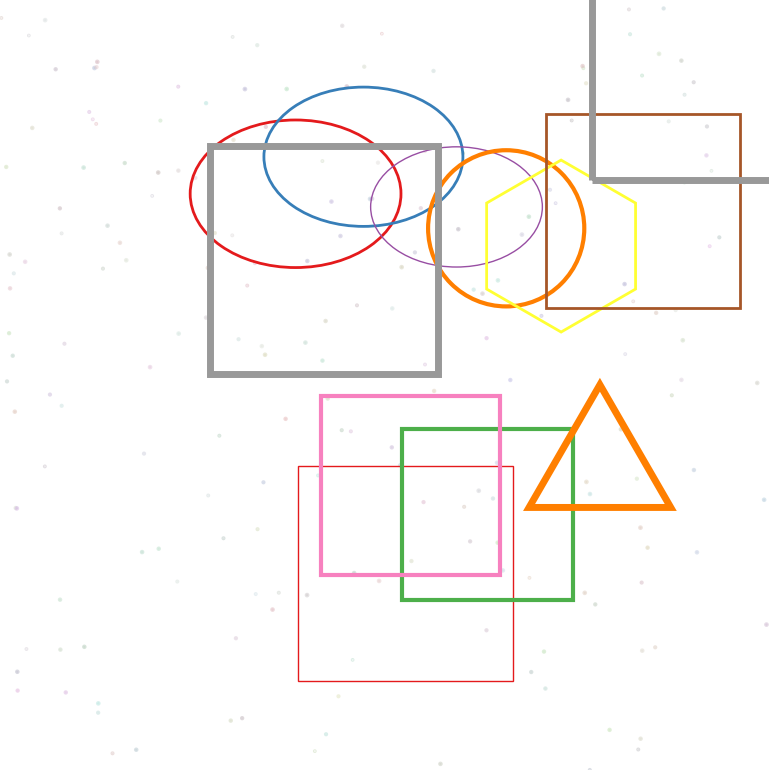[{"shape": "square", "thickness": 0.5, "radius": 0.7, "center": [0.526, 0.255]}, {"shape": "oval", "thickness": 1, "radius": 0.68, "center": [0.384, 0.748]}, {"shape": "oval", "thickness": 1, "radius": 0.65, "center": [0.472, 0.796]}, {"shape": "square", "thickness": 1.5, "radius": 0.55, "center": [0.634, 0.332]}, {"shape": "oval", "thickness": 0.5, "radius": 0.56, "center": [0.593, 0.731]}, {"shape": "circle", "thickness": 1.5, "radius": 0.51, "center": [0.657, 0.703]}, {"shape": "triangle", "thickness": 2.5, "radius": 0.53, "center": [0.779, 0.394]}, {"shape": "hexagon", "thickness": 1, "radius": 0.56, "center": [0.729, 0.68]}, {"shape": "square", "thickness": 1, "radius": 0.63, "center": [0.835, 0.726]}, {"shape": "square", "thickness": 1.5, "radius": 0.58, "center": [0.533, 0.369]}, {"shape": "square", "thickness": 2.5, "radius": 0.61, "center": [0.891, 0.888]}, {"shape": "square", "thickness": 2.5, "radius": 0.74, "center": [0.42, 0.663]}]